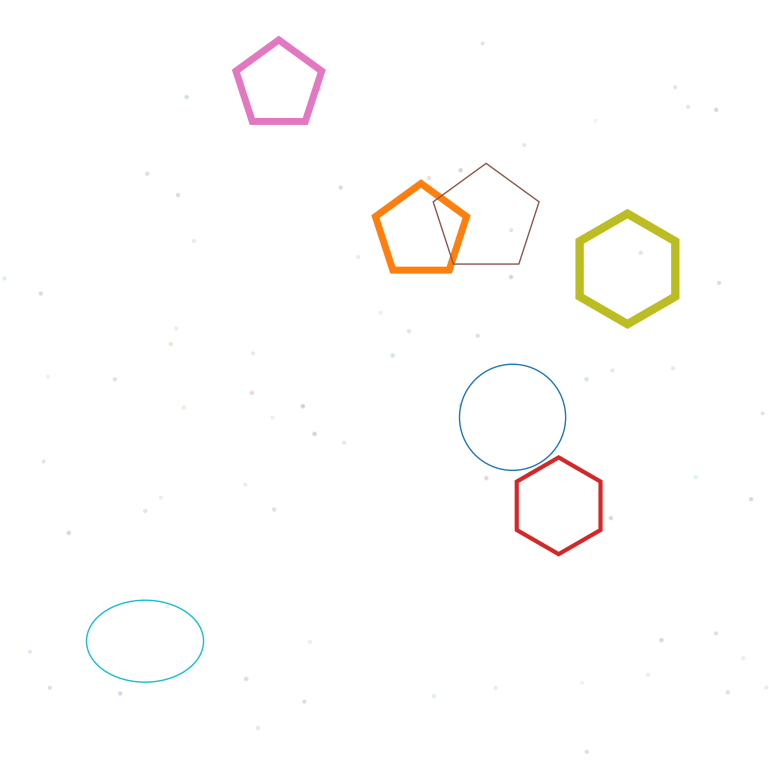[{"shape": "circle", "thickness": 0.5, "radius": 0.34, "center": [0.666, 0.458]}, {"shape": "pentagon", "thickness": 2.5, "radius": 0.31, "center": [0.547, 0.699]}, {"shape": "hexagon", "thickness": 1.5, "radius": 0.31, "center": [0.725, 0.343]}, {"shape": "pentagon", "thickness": 0.5, "radius": 0.36, "center": [0.631, 0.716]}, {"shape": "pentagon", "thickness": 2.5, "radius": 0.29, "center": [0.362, 0.89]}, {"shape": "hexagon", "thickness": 3, "radius": 0.36, "center": [0.815, 0.651]}, {"shape": "oval", "thickness": 0.5, "radius": 0.38, "center": [0.188, 0.167]}]